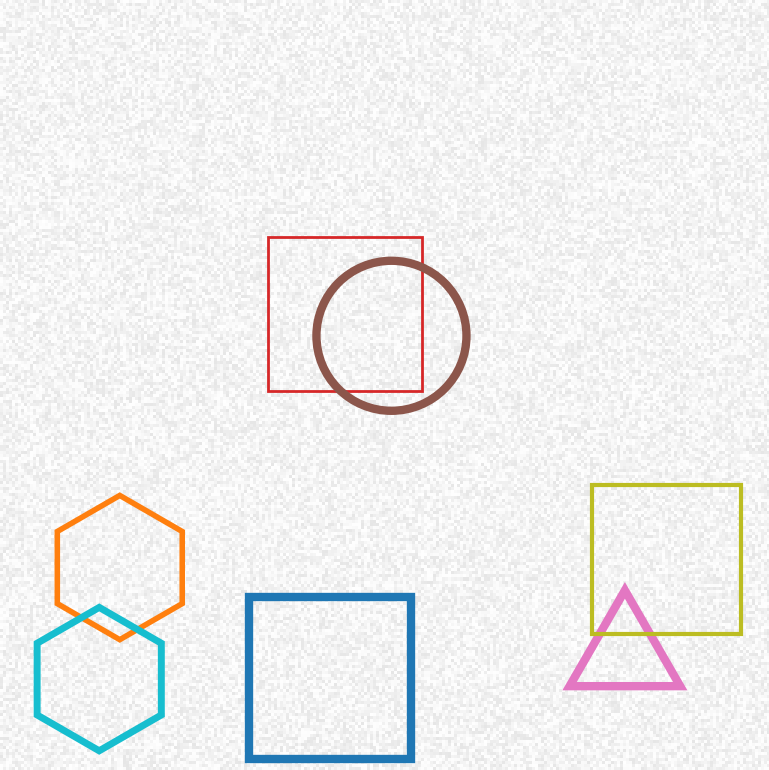[{"shape": "square", "thickness": 3, "radius": 0.53, "center": [0.429, 0.119]}, {"shape": "hexagon", "thickness": 2, "radius": 0.47, "center": [0.156, 0.263]}, {"shape": "square", "thickness": 1, "radius": 0.5, "center": [0.448, 0.592]}, {"shape": "circle", "thickness": 3, "radius": 0.49, "center": [0.508, 0.564]}, {"shape": "triangle", "thickness": 3, "radius": 0.41, "center": [0.812, 0.15]}, {"shape": "square", "thickness": 1.5, "radius": 0.49, "center": [0.866, 0.273]}, {"shape": "hexagon", "thickness": 2.5, "radius": 0.47, "center": [0.129, 0.118]}]